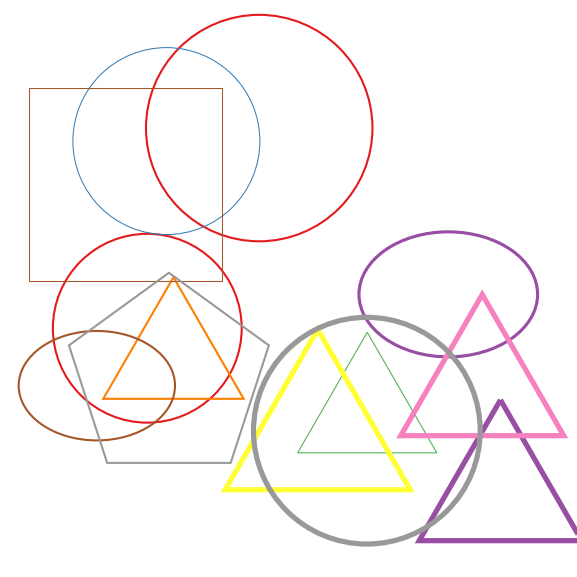[{"shape": "circle", "thickness": 1, "radius": 0.82, "center": [0.255, 0.431]}, {"shape": "circle", "thickness": 1, "radius": 0.98, "center": [0.449, 0.777]}, {"shape": "circle", "thickness": 0.5, "radius": 0.81, "center": [0.288, 0.755]}, {"shape": "triangle", "thickness": 0.5, "radius": 0.7, "center": [0.636, 0.285]}, {"shape": "oval", "thickness": 1.5, "radius": 0.77, "center": [0.776, 0.489]}, {"shape": "triangle", "thickness": 2.5, "radius": 0.81, "center": [0.867, 0.144]}, {"shape": "triangle", "thickness": 1, "radius": 0.7, "center": [0.3, 0.379]}, {"shape": "triangle", "thickness": 2.5, "radius": 0.92, "center": [0.55, 0.244]}, {"shape": "oval", "thickness": 1, "radius": 0.68, "center": [0.168, 0.331]}, {"shape": "square", "thickness": 0.5, "radius": 0.84, "center": [0.218, 0.68]}, {"shape": "triangle", "thickness": 2.5, "radius": 0.81, "center": [0.835, 0.326]}, {"shape": "pentagon", "thickness": 1, "radius": 0.91, "center": [0.292, 0.345]}, {"shape": "circle", "thickness": 2.5, "radius": 0.98, "center": [0.635, 0.253]}]